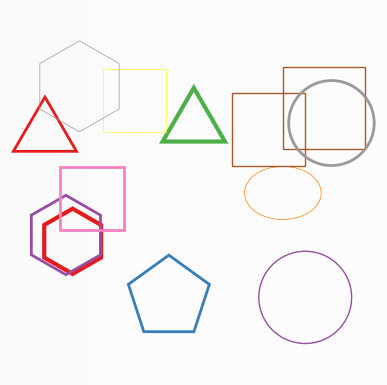[{"shape": "triangle", "thickness": 2, "radius": 0.47, "center": [0.116, 0.654]}, {"shape": "hexagon", "thickness": 3, "radius": 0.42, "center": [0.187, 0.373]}, {"shape": "pentagon", "thickness": 2, "radius": 0.55, "center": [0.436, 0.227]}, {"shape": "triangle", "thickness": 3, "radius": 0.46, "center": [0.5, 0.679]}, {"shape": "hexagon", "thickness": 2, "radius": 0.52, "center": [0.17, 0.39]}, {"shape": "circle", "thickness": 1, "radius": 0.6, "center": [0.788, 0.228]}, {"shape": "oval", "thickness": 0.5, "radius": 0.49, "center": [0.73, 0.499]}, {"shape": "square", "thickness": 0.5, "radius": 0.41, "center": [0.346, 0.739]}, {"shape": "square", "thickness": 1, "radius": 0.53, "center": [0.835, 0.719]}, {"shape": "square", "thickness": 1, "radius": 0.47, "center": [0.692, 0.663]}, {"shape": "square", "thickness": 2, "radius": 0.41, "center": [0.237, 0.484]}, {"shape": "circle", "thickness": 2, "radius": 0.55, "center": [0.855, 0.68]}, {"shape": "hexagon", "thickness": 0.5, "radius": 0.59, "center": [0.205, 0.776]}]